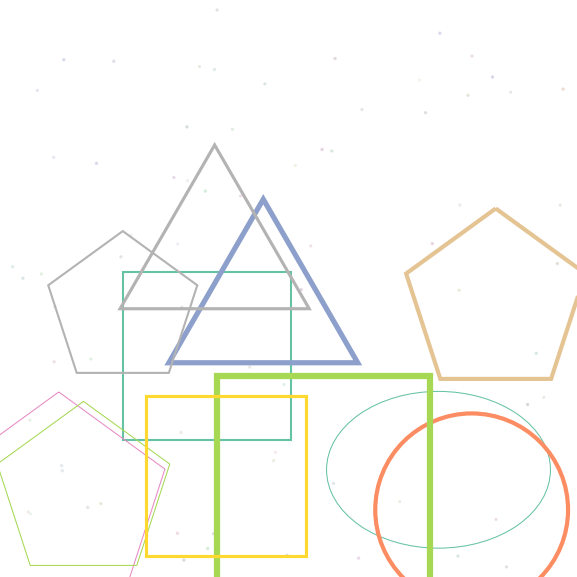[{"shape": "square", "thickness": 1, "radius": 0.73, "center": [0.358, 0.382]}, {"shape": "oval", "thickness": 0.5, "radius": 0.97, "center": [0.759, 0.186]}, {"shape": "circle", "thickness": 2, "radius": 0.83, "center": [0.817, 0.116]}, {"shape": "triangle", "thickness": 2.5, "radius": 0.94, "center": [0.456, 0.465]}, {"shape": "pentagon", "thickness": 0.5, "radius": 0.97, "center": [0.102, 0.127]}, {"shape": "pentagon", "thickness": 0.5, "radius": 0.78, "center": [0.145, 0.147]}, {"shape": "square", "thickness": 3, "radius": 0.92, "center": [0.56, 0.164]}, {"shape": "square", "thickness": 1.5, "radius": 0.69, "center": [0.392, 0.174]}, {"shape": "pentagon", "thickness": 2, "radius": 0.82, "center": [0.858, 0.475]}, {"shape": "pentagon", "thickness": 1, "radius": 0.68, "center": [0.213, 0.463]}, {"shape": "triangle", "thickness": 1.5, "radius": 0.95, "center": [0.372, 0.559]}]